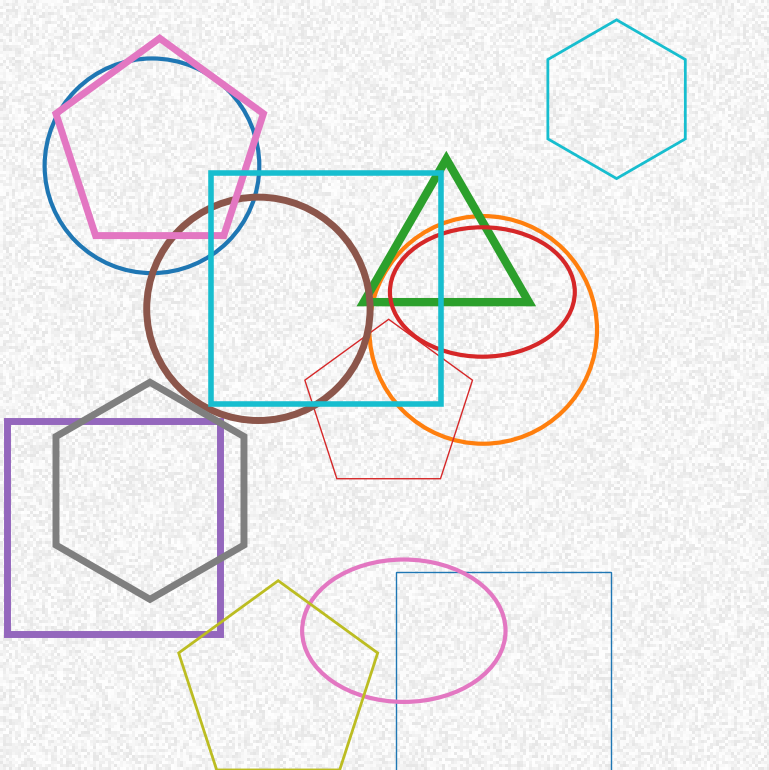[{"shape": "circle", "thickness": 1.5, "radius": 0.7, "center": [0.197, 0.785]}, {"shape": "square", "thickness": 0.5, "radius": 0.7, "center": [0.654, 0.118]}, {"shape": "circle", "thickness": 1.5, "radius": 0.74, "center": [0.627, 0.572]}, {"shape": "triangle", "thickness": 3, "radius": 0.62, "center": [0.58, 0.67]}, {"shape": "pentagon", "thickness": 0.5, "radius": 0.57, "center": [0.505, 0.471]}, {"shape": "oval", "thickness": 1.5, "radius": 0.6, "center": [0.626, 0.621]}, {"shape": "square", "thickness": 2.5, "radius": 0.69, "center": [0.148, 0.314]}, {"shape": "circle", "thickness": 2.5, "radius": 0.73, "center": [0.336, 0.599]}, {"shape": "pentagon", "thickness": 2.5, "radius": 0.71, "center": [0.207, 0.809]}, {"shape": "oval", "thickness": 1.5, "radius": 0.66, "center": [0.524, 0.181]}, {"shape": "hexagon", "thickness": 2.5, "radius": 0.7, "center": [0.195, 0.363]}, {"shape": "pentagon", "thickness": 1, "radius": 0.68, "center": [0.361, 0.11]}, {"shape": "hexagon", "thickness": 1, "radius": 0.52, "center": [0.801, 0.871]}, {"shape": "square", "thickness": 2, "radius": 0.75, "center": [0.423, 0.626]}]